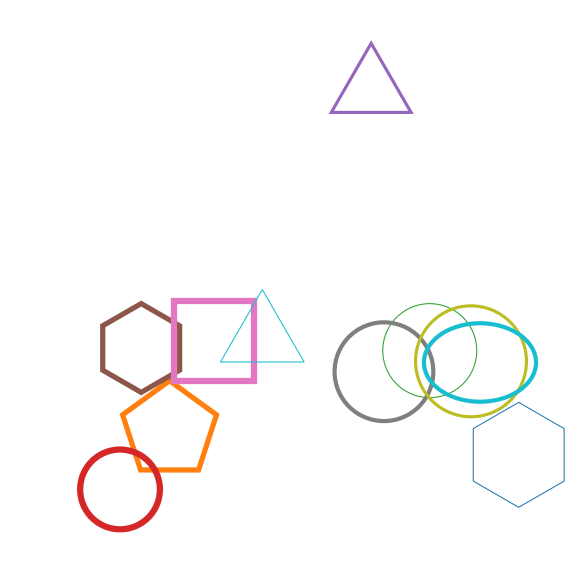[{"shape": "hexagon", "thickness": 0.5, "radius": 0.45, "center": [0.898, 0.212]}, {"shape": "pentagon", "thickness": 2.5, "radius": 0.43, "center": [0.294, 0.254]}, {"shape": "circle", "thickness": 0.5, "radius": 0.41, "center": [0.744, 0.392]}, {"shape": "circle", "thickness": 3, "radius": 0.35, "center": [0.208, 0.152]}, {"shape": "triangle", "thickness": 1.5, "radius": 0.4, "center": [0.643, 0.844]}, {"shape": "hexagon", "thickness": 2.5, "radius": 0.38, "center": [0.244, 0.397]}, {"shape": "square", "thickness": 3, "radius": 0.35, "center": [0.371, 0.409]}, {"shape": "circle", "thickness": 2, "radius": 0.43, "center": [0.665, 0.355]}, {"shape": "circle", "thickness": 1.5, "radius": 0.48, "center": [0.816, 0.373]}, {"shape": "oval", "thickness": 2, "radius": 0.49, "center": [0.831, 0.371]}, {"shape": "triangle", "thickness": 0.5, "radius": 0.42, "center": [0.454, 0.414]}]